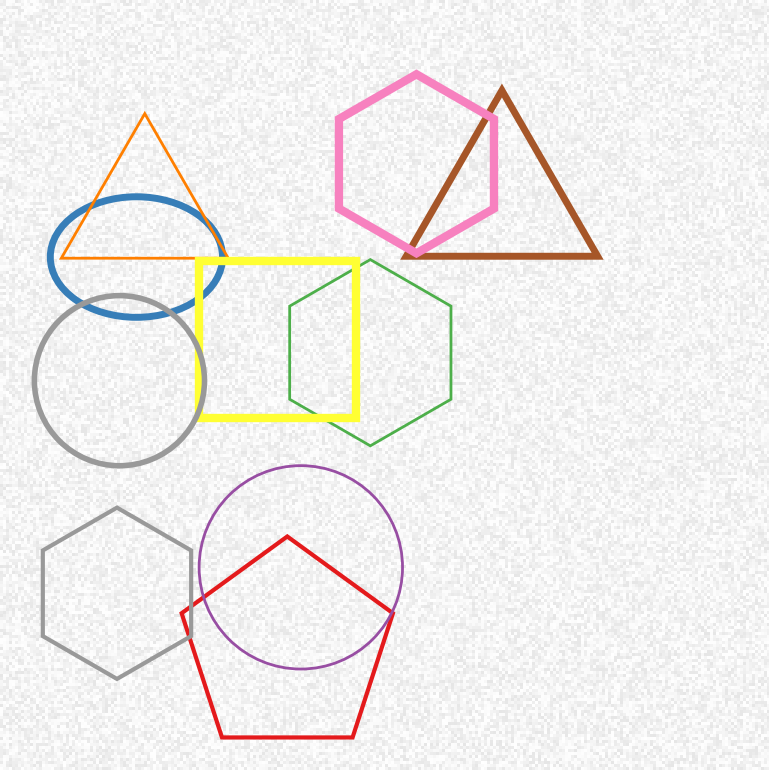[{"shape": "pentagon", "thickness": 1.5, "radius": 0.72, "center": [0.373, 0.159]}, {"shape": "oval", "thickness": 2.5, "radius": 0.56, "center": [0.177, 0.666]}, {"shape": "hexagon", "thickness": 1, "radius": 0.6, "center": [0.481, 0.542]}, {"shape": "circle", "thickness": 1, "radius": 0.66, "center": [0.391, 0.263]}, {"shape": "triangle", "thickness": 1, "radius": 0.63, "center": [0.188, 0.727]}, {"shape": "square", "thickness": 3, "radius": 0.51, "center": [0.361, 0.559]}, {"shape": "triangle", "thickness": 2.5, "radius": 0.72, "center": [0.652, 0.739]}, {"shape": "hexagon", "thickness": 3, "radius": 0.58, "center": [0.541, 0.787]}, {"shape": "circle", "thickness": 2, "radius": 0.55, "center": [0.155, 0.506]}, {"shape": "hexagon", "thickness": 1.5, "radius": 0.56, "center": [0.152, 0.23]}]